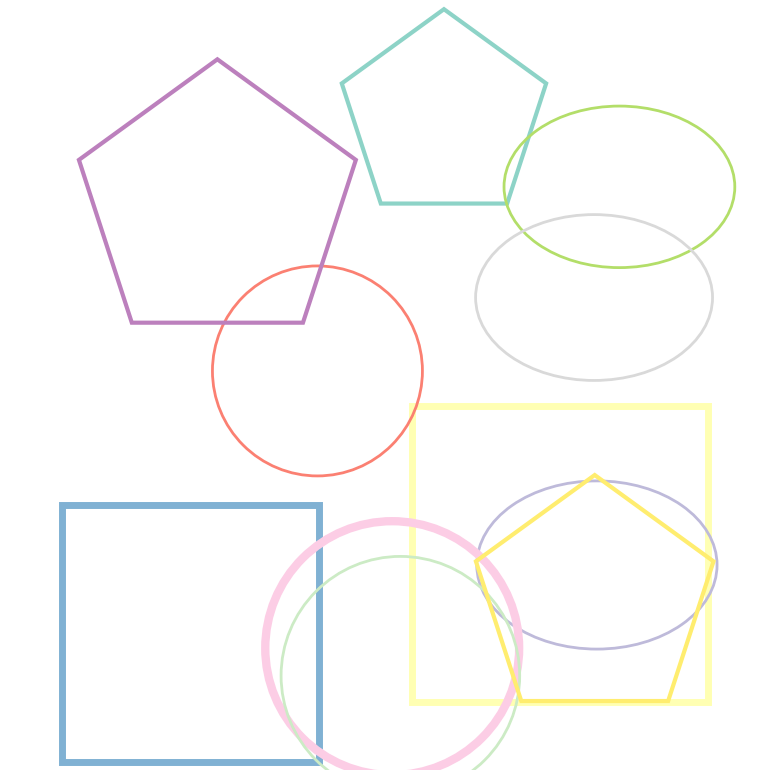[{"shape": "pentagon", "thickness": 1.5, "radius": 0.7, "center": [0.577, 0.849]}, {"shape": "square", "thickness": 2.5, "radius": 0.96, "center": [0.728, 0.281]}, {"shape": "oval", "thickness": 1, "radius": 0.78, "center": [0.775, 0.266]}, {"shape": "circle", "thickness": 1, "radius": 0.68, "center": [0.412, 0.518]}, {"shape": "square", "thickness": 2.5, "radius": 0.83, "center": [0.248, 0.178]}, {"shape": "oval", "thickness": 1, "radius": 0.75, "center": [0.804, 0.757]}, {"shape": "circle", "thickness": 3, "radius": 0.82, "center": [0.509, 0.158]}, {"shape": "oval", "thickness": 1, "radius": 0.77, "center": [0.772, 0.614]}, {"shape": "pentagon", "thickness": 1.5, "radius": 0.95, "center": [0.282, 0.734]}, {"shape": "circle", "thickness": 1, "radius": 0.77, "center": [0.52, 0.122]}, {"shape": "pentagon", "thickness": 1.5, "radius": 0.81, "center": [0.772, 0.221]}]